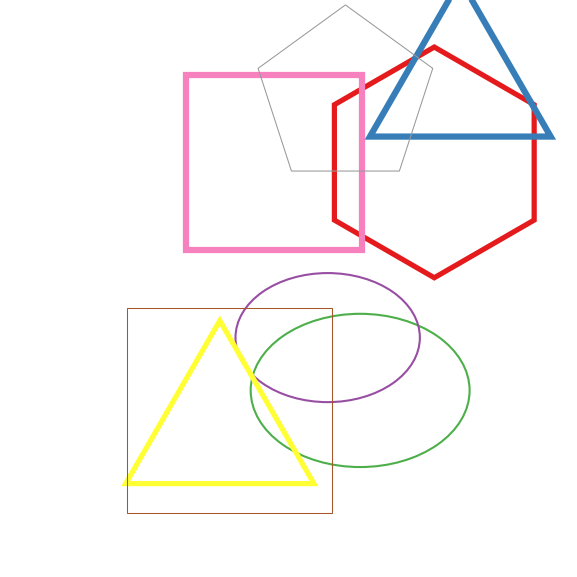[{"shape": "hexagon", "thickness": 2.5, "radius": 1.0, "center": [0.752, 0.718]}, {"shape": "triangle", "thickness": 3, "radius": 0.9, "center": [0.797, 0.853]}, {"shape": "oval", "thickness": 1, "radius": 0.95, "center": [0.624, 0.323]}, {"shape": "oval", "thickness": 1, "radius": 0.8, "center": [0.567, 0.415]}, {"shape": "triangle", "thickness": 2.5, "radius": 0.94, "center": [0.381, 0.256]}, {"shape": "square", "thickness": 0.5, "radius": 0.89, "center": [0.398, 0.288]}, {"shape": "square", "thickness": 3, "radius": 0.76, "center": [0.475, 0.718]}, {"shape": "pentagon", "thickness": 0.5, "radius": 0.8, "center": [0.598, 0.832]}]